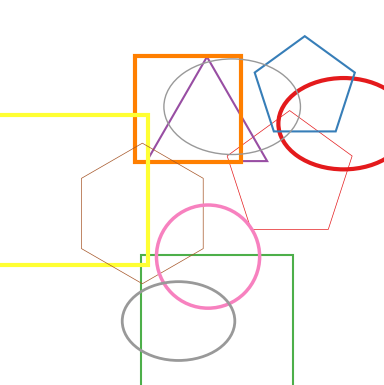[{"shape": "oval", "thickness": 3, "radius": 0.85, "center": [0.893, 0.679]}, {"shape": "pentagon", "thickness": 0.5, "radius": 0.85, "center": [0.752, 0.542]}, {"shape": "pentagon", "thickness": 1.5, "radius": 0.68, "center": [0.792, 0.769]}, {"shape": "square", "thickness": 1.5, "radius": 0.99, "center": [0.565, 0.139]}, {"shape": "triangle", "thickness": 1.5, "radius": 0.9, "center": [0.538, 0.672]}, {"shape": "square", "thickness": 3, "radius": 0.69, "center": [0.489, 0.718]}, {"shape": "square", "thickness": 3, "radius": 0.97, "center": [0.189, 0.506]}, {"shape": "hexagon", "thickness": 0.5, "radius": 0.91, "center": [0.37, 0.446]}, {"shape": "circle", "thickness": 2.5, "radius": 0.67, "center": [0.54, 0.334]}, {"shape": "oval", "thickness": 1, "radius": 0.89, "center": [0.603, 0.723]}, {"shape": "oval", "thickness": 2, "radius": 0.73, "center": [0.464, 0.166]}]